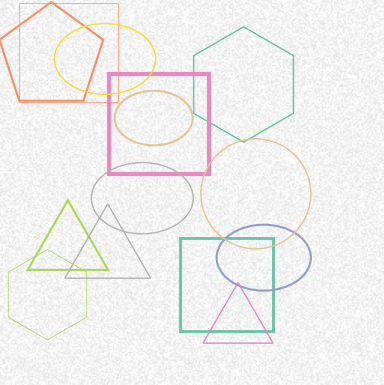[{"shape": "hexagon", "thickness": 1, "radius": 0.75, "center": [0.633, 0.781]}, {"shape": "square", "thickness": 2, "radius": 0.6, "center": [0.589, 0.26]}, {"shape": "pentagon", "thickness": 1.5, "radius": 0.71, "center": [0.133, 0.853]}, {"shape": "square", "thickness": 0.5, "radius": 0.65, "center": [0.178, 0.864]}, {"shape": "oval", "thickness": 1.5, "radius": 0.61, "center": [0.685, 0.331]}, {"shape": "square", "thickness": 3, "radius": 0.65, "center": [0.412, 0.678]}, {"shape": "triangle", "thickness": 1, "radius": 0.53, "center": [0.618, 0.161]}, {"shape": "hexagon", "thickness": 0.5, "radius": 0.59, "center": [0.123, 0.235]}, {"shape": "triangle", "thickness": 1.5, "radius": 0.6, "center": [0.176, 0.359]}, {"shape": "oval", "thickness": 1, "radius": 0.66, "center": [0.273, 0.847]}, {"shape": "circle", "thickness": 1, "radius": 0.71, "center": [0.664, 0.497]}, {"shape": "oval", "thickness": 1.5, "radius": 0.51, "center": [0.399, 0.693]}, {"shape": "oval", "thickness": 1, "radius": 0.66, "center": [0.369, 0.485]}, {"shape": "triangle", "thickness": 1, "radius": 0.64, "center": [0.28, 0.342]}]